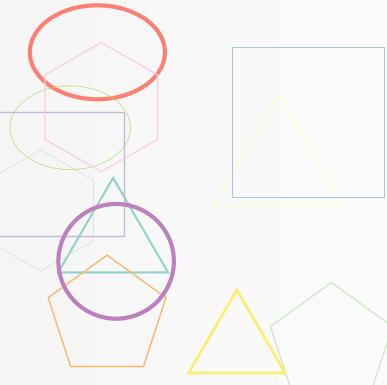[{"shape": "triangle", "thickness": 1.5, "radius": 0.82, "center": [0.292, 0.374]}, {"shape": "triangle", "thickness": 0.5, "radius": 0.97, "center": [0.72, 0.563]}, {"shape": "square", "thickness": 1, "radius": 0.81, "center": [0.158, 0.547]}, {"shape": "oval", "thickness": 3, "radius": 0.87, "center": [0.251, 0.864]}, {"shape": "square", "thickness": 0.5, "radius": 0.98, "center": [0.794, 0.683]}, {"shape": "pentagon", "thickness": 1, "radius": 0.8, "center": [0.276, 0.177]}, {"shape": "oval", "thickness": 0.5, "radius": 0.78, "center": [0.181, 0.668]}, {"shape": "hexagon", "thickness": 1, "radius": 0.84, "center": [0.261, 0.722]}, {"shape": "hexagon", "thickness": 0.5, "radius": 0.79, "center": [0.105, 0.453]}, {"shape": "circle", "thickness": 3, "radius": 0.75, "center": [0.3, 0.321]}, {"shape": "pentagon", "thickness": 1, "radius": 0.83, "center": [0.855, 0.101]}, {"shape": "triangle", "thickness": 2, "radius": 0.72, "center": [0.611, 0.103]}]